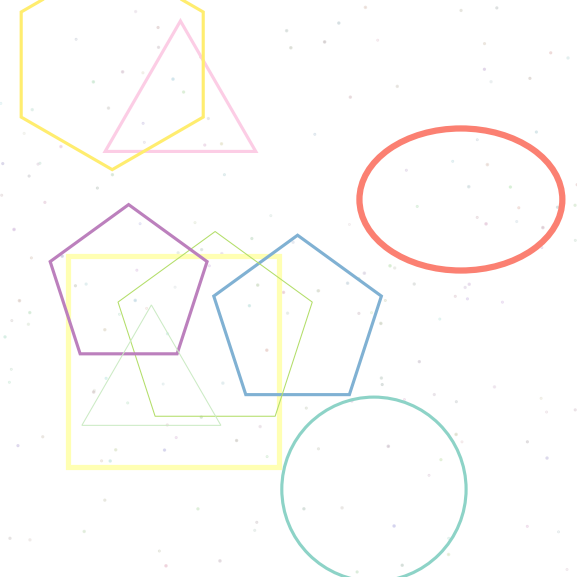[{"shape": "circle", "thickness": 1.5, "radius": 0.8, "center": [0.648, 0.152]}, {"shape": "square", "thickness": 2.5, "radius": 0.91, "center": [0.3, 0.373]}, {"shape": "oval", "thickness": 3, "radius": 0.88, "center": [0.798, 0.654]}, {"shape": "pentagon", "thickness": 1.5, "radius": 0.76, "center": [0.515, 0.439]}, {"shape": "pentagon", "thickness": 0.5, "radius": 0.88, "center": [0.373, 0.421]}, {"shape": "triangle", "thickness": 1.5, "radius": 0.75, "center": [0.312, 0.812]}, {"shape": "pentagon", "thickness": 1.5, "radius": 0.71, "center": [0.223, 0.502]}, {"shape": "triangle", "thickness": 0.5, "radius": 0.69, "center": [0.262, 0.332]}, {"shape": "hexagon", "thickness": 1.5, "radius": 0.91, "center": [0.194, 0.887]}]